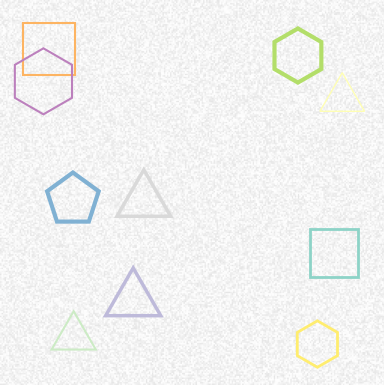[{"shape": "square", "thickness": 2, "radius": 0.31, "center": [0.868, 0.344]}, {"shape": "triangle", "thickness": 1, "radius": 0.33, "center": [0.889, 0.744]}, {"shape": "triangle", "thickness": 2.5, "radius": 0.41, "center": [0.346, 0.221]}, {"shape": "pentagon", "thickness": 3, "radius": 0.35, "center": [0.189, 0.481]}, {"shape": "square", "thickness": 1.5, "radius": 0.34, "center": [0.128, 0.872]}, {"shape": "hexagon", "thickness": 3, "radius": 0.35, "center": [0.774, 0.856]}, {"shape": "triangle", "thickness": 2.5, "radius": 0.4, "center": [0.374, 0.479]}, {"shape": "hexagon", "thickness": 1.5, "radius": 0.43, "center": [0.113, 0.789]}, {"shape": "triangle", "thickness": 1.5, "radius": 0.33, "center": [0.191, 0.125]}, {"shape": "hexagon", "thickness": 2, "radius": 0.3, "center": [0.824, 0.106]}]